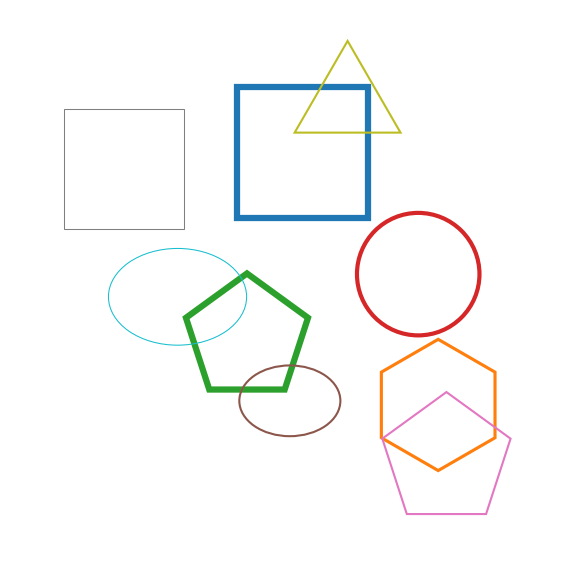[{"shape": "square", "thickness": 3, "radius": 0.57, "center": [0.524, 0.735]}, {"shape": "hexagon", "thickness": 1.5, "radius": 0.57, "center": [0.759, 0.298]}, {"shape": "pentagon", "thickness": 3, "radius": 0.56, "center": [0.428, 0.414]}, {"shape": "circle", "thickness": 2, "radius": 0.53, "center": [0.724, 0.524]}, {"shape": "oval", "thickness": 1, "radius": 0.44, "center": [0.502, 0.305]}, {"shape": "pentagon", "thickness": 1, "radius": 0.58, "center": [0.773, 0.203]}, {"shape": "square", "thickness": 0.5, "radius": 0.52, "center": [0.215, 0.706]}, {"shape": "triangle", "thickness": 1, "radius": 0.53, "center": [0.602, 0.822]}, {"shape": "oval", "thickness": 0.5, "radius": 0.6, "center": [0.307, 0.485]}]